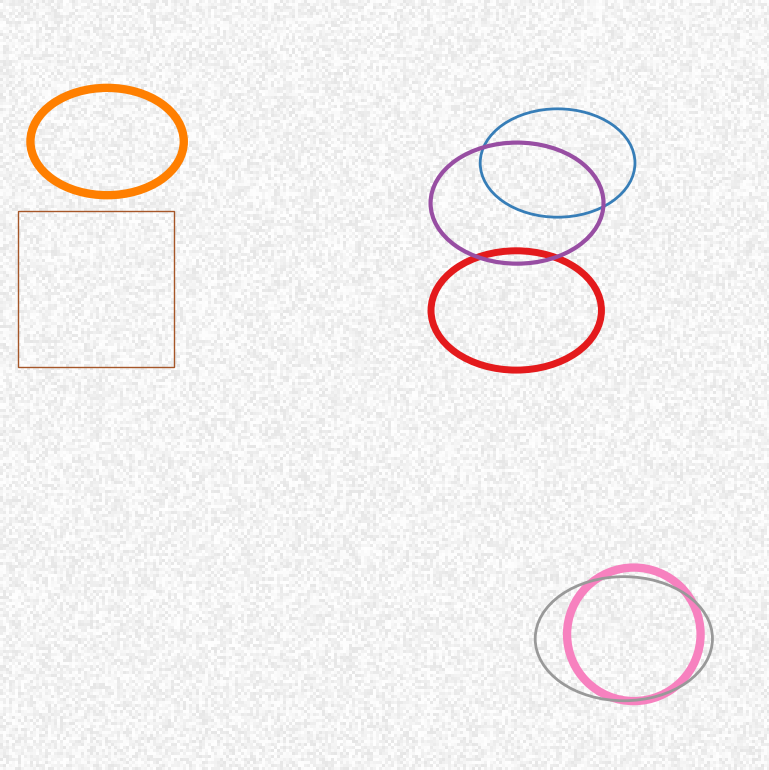[{"shape": "oval", "thickness": 2.5, "radius": 0.55, "center": [0.67, 0.597]}, {"shape": "oval", "thickness": 1, "radius": 0.5, "center": [0.724, 0.788]}, {"shape": "oval", "thickness": 1.5, "radius": 0.56, "center": [0.671, 0.736]}, {"shape": "oval", "thickness": 3, "radius": 0.5, "center": [0.139, 0.816]}, {"shape": "square", "thickness": 0.5, "radius": 0.51, "center": [0.124, 0.624]}, {"shape": "circle", "thickness": 3, "radius": 0.43, "center": [0.823, 0.176]}, {"shape": "oval", "thickness": 1, "radius": 0.58, "center": [0.81, 0.171]}]